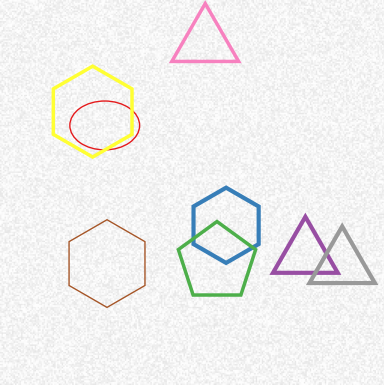[{"shape": "oval", "thickness": 1, "radius": 0.45, "center": [0.272, 0.674]}, {"shape": "hexagon", "thickness": 3, "radius": 0.49, "center": [0.587, 0.415]}, {"shape": "pentagon", "thickness": 2.5, "radius": 0.53, "center": [0.564, 0.319]}, {"shape": "triangle", "thickness": 3, "radius": 0.49, "center": [0.793, 0.34]}, {"shape": "hexagon", "thickness": 2.5, "radius": 0.59, "center": [0.241, 0.71]}, {"shape": "hexagon", "thickness": 1, "radius": 0.57, "center": [0.278, 0.315]}, {"shape": "triangle", "thickness": 2.5, "radius": 0.5, "center": [0.533, 0.891]}, {"shape": "triangle", "thickness": 3, "radius": 0.49, "center": [0.889, 0.314]}]